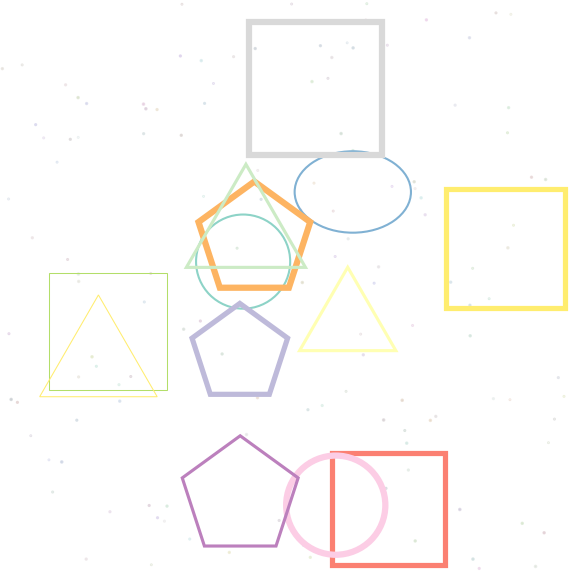[{"shape": "circle", "thickness": 1, "radius": 0.41, "center": [0.421, 0.546]}, {"shape": "triangle", "thickness": 1.5, "radius": 0.48, "center": [0.602, 0.44]}, {"shape": "pentagon", "thickness": 2.5, "radius": 0.43, "center": [0.415, 0.387]}, {"shape": "square", "thickness": 2.5, "radius": 0.49, "center": [0.673, 0.118]}, {"shape": "oval", "thickness": 1, "radius": 0.5, "center": [0.611, 0.667]}, {"shape": "pentagon", "thickness": 3, "radius": 0.51, "center": [0.44, 0.583]}, {"shape": "square", "thickness": 0.5, "radius": 0.51, "center": [0.186, 0.425]}, {"shape": "circle", "thickness": 3, "radius": 0.43, "center": [0.581, 0.124]}, {"shape": "square", "thickness": 3, "radius": 0.58, "center": [0.546, 0.846]}, {"shape": "pentagon", "thickness": 1.5, "radius": 0.53, "center": [0.416, 0.139]}, {"shape": "triangle", "thickness": 1.5, "radius": 0.6, "center": [0.426, 0.596]}, {"shape": "triangle", "thickness": 0.5, "radius": 0.59, "center": [0.17, 0.371]}, {"shape": "square", "thickness": 2.5, "radius": 0.52, "center": [0.875, 0.568]}]